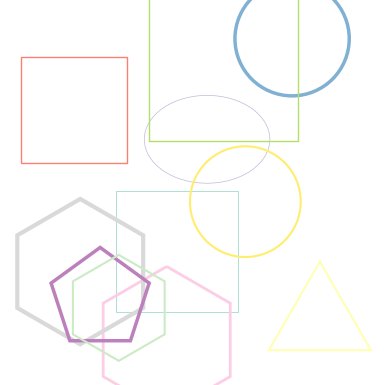[{"shape": "square", "thickness": 0.5, "radius": 0.79, "center": [0.46, 0.347]}, {"shape": "triangle", "thickness": 1.5, "radius": 0.77, "center": [0.831, 0.167]}, {"shape": "oval", "thickness": 0.5, "radius": 0.81, "center": [0.538, 0.638]}, {"shape": "square", "thickness": 1, "radius": 0.69, "center": [0.192, 0.714]}, {"shape": "circle", "thickness": 2.5, "radius": 0.74, "center": [0.759, 0.899]}, {"shape": "square", "thickness": 1, "radius": 0.97, "center": [0.581, 0.829]}, {"shape": "hexagon", "thickness": 2, "radius": 0.95, "center": [0.433, 0.117]}, {"shape": "hexagon", "thickness": 3, "radius": 0.94, "center": [0.208, 0.295]}, {"shape": "pentagon", "thickness": 2.5, "radius": 0.67, "center": [0.26, 0.223]}, {"shape": "hexagon", "thickness": 1.5, "radius": 0.69, "center": [0.309, 0.2]}, {"shape": "circle", "thickness": 1.5, "radius": 0.72, "center": [0.637, 0.476]}]